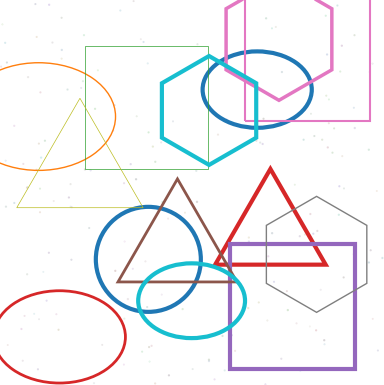[{"shape": "oval", "thickness": 3, "radius": 0.71, "center": [0.668, 0.767]}, {"shape": "circle", "thickness": 3, "radius": 0.68, "center": [0.385, 0.326]}, {"shape": "oval", "thickness": 1, "radius": 1.0, "center": [0.1, 0.697]}, {"shape": "square", "thickness": 0.5, "radius": 0.8, "center": [0.38, 0.72]}, {"shape": "oval", "thickness": 2, "radius": 0.86, "center": [0.155, 0.125]}, {"shape": "triangle", "thickness": 3, "radius": 0.83, "center": [0.702, 0.395]}, {"shape": "square", "thickness": 3, "radius": 0.81, "center": [0.759, 0.204]}, {"shape": "triangle", "thickness": 2, "radius": 0.89, "center": [0.461, 0.357]}, {"shape": "square", "thickness": 1.5, "radius": 0.81, "center": [0.798, 0.847]}, {"shape": "hexagon", "thickness": 2.5, "radius": 0.79, "center": [0.725, 0.898]}, {"shape": "hexagon", "thickness": 1, "radius": 0.75, "center": [0.822, 0.339]}, {"shape": "triangle", "thickness": 0.5, "radius": 0.95, "center": [0.208, 0.555]}, {"shape": "hexagon", "thickness": 3, "radius": 0.71, "center": [0.543, 0.713]}, {"shape": "oval", "thickness": 3, "radius": 0.69, "center": [0.498, 0.219]}]